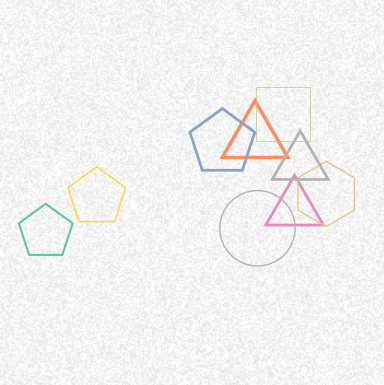[{"shape": "pentagon", "thickness": 1.5, "radius": 0.37, "center": [0.119, 0.397]}, {"shape": "triangle", "thickness": 2.5, "radius": 0.49, "center": [0.662, 0.64]}, {"shape": "pentagon", "thickness": 2, "radius": 0.44, "center": [0.578, 0.629]}, {"shape": "triangle", "thickness": 2, "radius": 0.43, "center": [0.765, 0.459]}, {"shape": "square", "thickness": 0.5, "radius": 0.35, "center": [0.735, 0.704]}, {"shape": "pentagon", "thickness": 1, "radius": 0.39, "center": [0.251, 0.488]}, {"shape": "hexagon", "thickness": 1, "radius": 0.42, "center": [0.847, 0.496]}, {"shape": "triangle", "thickness": 2, "radius": 0.42, "center": [0.78, 0.576]}, {"shape": "circle", "thickness": 1, "radius": 0.49, "center": [0.669, 0.407]}]